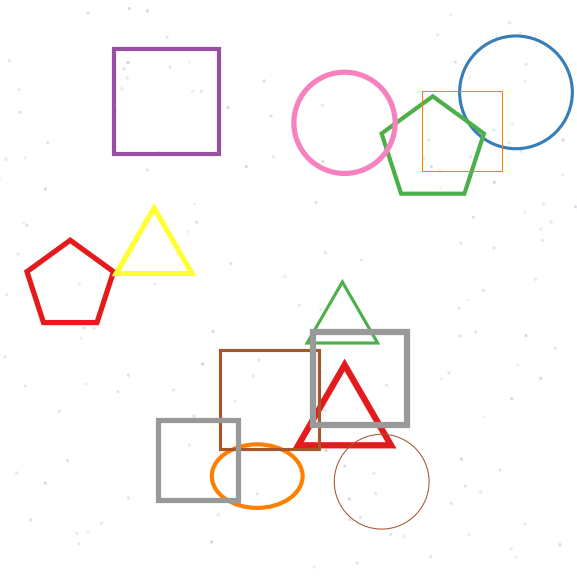[{"shape": "triangle", "thickness": 3, "radius": 0.46, "center": [0.597, 0.274]}, {"shape": "pentagon", "thickness": 2.5, "radius": 0.39, "center": [0.122, 0.504]}, {"shape": "circle", "thickness": 1.5, "radius": 0.49, "center": [0.893, 0.839]}, {"shape": "triangle", "thickness": 1.5, "radius": 0.35, "center": [0.593, 0.44]}, {"shape": "pentagon", "thickness": 2, "radius": 0.47, "center": [0.749, 0.739]}, {"shape": "square", "thickness": 2, "radius": 0.45, "center": [0.288, 0.823]}, {"shape": "oval", "thickness": 2, "radius": 0.39, "center": [0.445, 0.175]}, {"shape": "square", "thickness": 0.5, "radius": 0.35, "center": [0.8, 0.772]}, {"shape": "triangle", "thickness": 2.5, "radius": 0.38, "center": [0.267, 0.563]}, {"shape": "square", "thickness": 1.5, "radius": 0.43, "center": [0.467, 0.307]}, {"shape": "circle", "thickness": 0.5, "radius": 0.41, "center": [0.661, 0.165]}, {"shape": "circle", "thickness": 2.5, "radius": 0.44, "center": [0.597, 0.786]}, {"shape": "square", "thickness": 3, "radius": 0.41, "center": [0.623, 0.344]}, {"shape": "square", "thickness": 2.5, "radius": 0.35, "center": [0.342, 0.202]}]